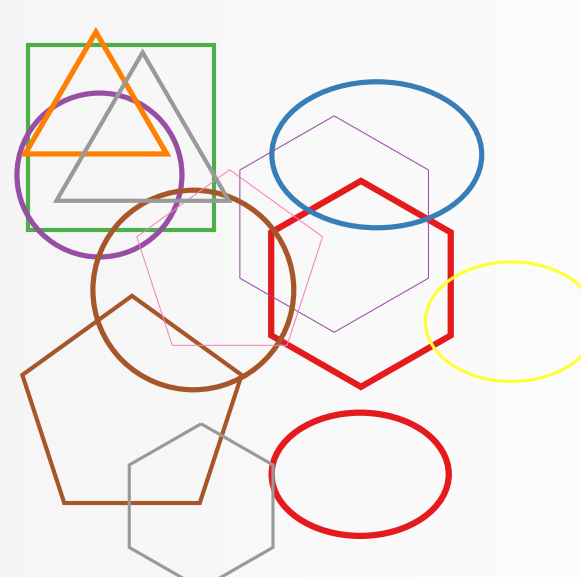[{"shape": "oval", "thickness": 3, "radius": 0.76, "center": [0.62, 0.178]}, {"shape": "hexagon", "thickness": 3, "radius": 0.89, "center": [0.621, 0.508]}, {"shape": "oval", "thickness": 2.5, "radius": 0.9, "center": [0.648, 0.731]}, {"shape": "square", "thickness": 2, "radius": 0.8, "center": [0.208, 0.76]}, {"shape": "circle", "thickness": 2.5, "radius": 0.71, "center": [0.171, 0.696]}, {"shape": "hexagon", "thickness": 0.5, "radius": 0.94, "center": [0.575, 0.611]}, {"shape": "triangle", "thickness": 2.5, "radius": 0.7, "center": [0.165, 0.803]}, {"shape": "oval", "thickness": 1.5, "radius": 0.74, "center": [0.88, 0.442]}, {"shape": "circle", "thickness": 2.5, "radius": 0.86, "center": [0.333, 0.497]}, {"shape": "pentagon", "thickness": 2, "radius": 0.99, "center": [0.227, 0.289]}, {"shape": "pentagon", "thickness": 0.5, "radius": 0.84, "center": [0.395, 0.537]}, {"shape": "triangle", "thickness": 2, "radius": 0.86, "center": [0.245, 0.737]}, {"shape": "hexagon", "thickness": 1.5, "radius": 0.71, "center": [0.346, 0.123]}]